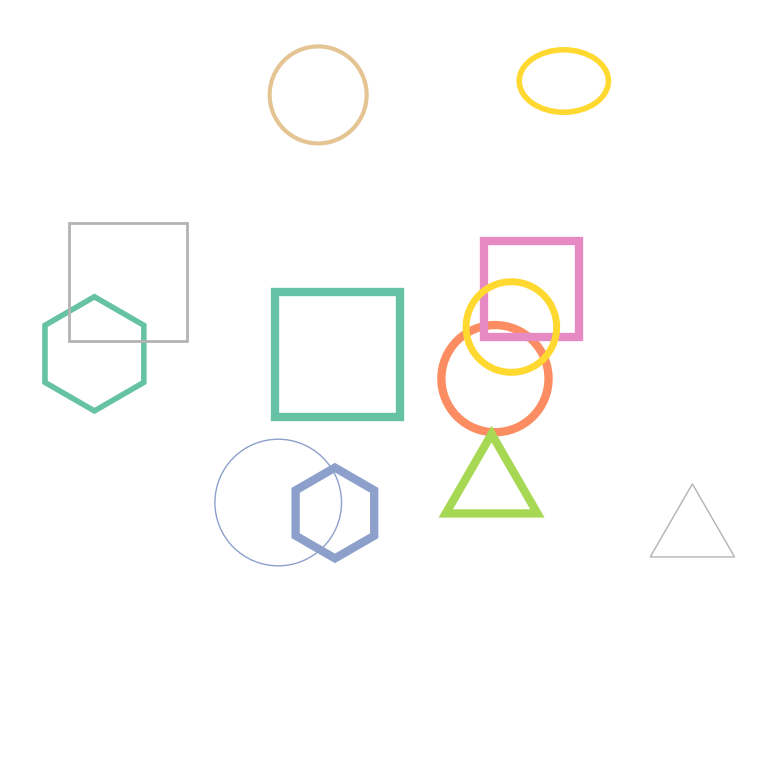[{"shape": "hexagon", "thickness": 2, "radius": 0.37, "center": [0.123, 0.54]}, {"shape": "square", "thickness": 3, "radius": 0.41, "center": [0.439, 0.54]}, {"shape": "circle", "thickness": 3, "radius": 0.35, "center": [0.643, 0.508]}, {"shape": "hexagon", "thickness": 3, "radius": 0.29, "center": [0.435, 0.334]}, {"shape": "circle", "thickness": 0.5, "radius": 0.41, "center": [0.361, 0.347]}, {"shape": "square", "thickness": 3, "radius": 0.31, "center": [0.69, 0.625]}, {"shape": "triangle", "thickness": 3, "radius": 0.34, "center": [0.638, 0.368]}, {"shape": "circle", "thickness": 2.5, "radius": 0.29, "center": [0.664, 0.575]}, {"shape": "oval", "thickness": 2, "radius": 0.29, "center": [0.732, 0.895]}, {"shape": "circle", "thickness": 1.5, "radius": 0.31, "center": [0.413, 0.877]}, {"shape": "triangle", "thickness": 0.5, "radius": 0.32, "center": [0.899, 0.308]}, {"shape": "square", "thickness": 1, "radius": 0.38, "center": [0.166, 0.634]}]